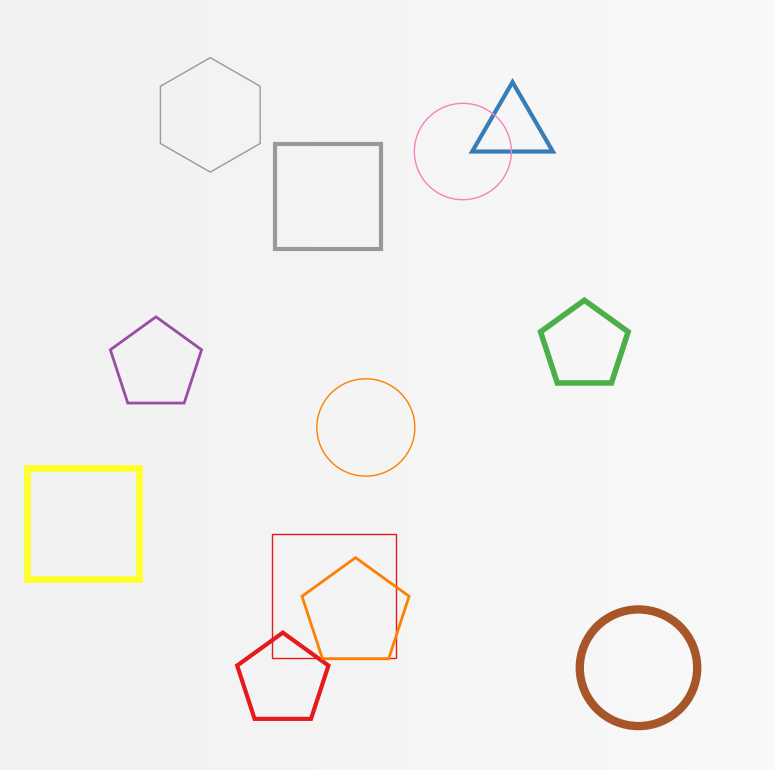[{"shape": "square", "thickness": 0.5, "radius": 0.4, "center": [0.431, 0.226]}, {"shape": "pentagon", "thickness": 1.5, "radius": 0.31, "center": [0.365, 0.116]}, {"shape": "triangle", "thickness": 1.5, "radius": 0.3, "center": [0.661, 0.833]}, {"shape": "pentagon", "thickness": 2, "radius": 0.3, "center": [0.754, 0.551]}, {"shape": "pentagon", "thickness": 1, "radius": 0.31, "center": [0.201, 0.527]}, {"shape": "circle", "thickness": 0.5, "radius": 0.32, "center": [0.472, 0.445]}, {"shape": "pentagon", "thickness": 1, "radius": 0.36, "center": [0.459, 0.203]}, {"shape": "square", "thickness": 2.5, "radius": 0.36, "center": [0.107, 0.32]}, {"shape": "circle", "thickness": 3, "radius": 0.38, "center": [0.824, 0.133]}, {"shape": "circle", "thickness": 0.5, "radius": 0.31, "center": [0.597, 0.803]}, {"shape": "hexagon", "thickness": 0.5, "radius": 0.37, "center": [0.271, 0.851]}, {"shape": "square", "thickness": 1.5, "radius": 0.34, "center": [0.423, 0.745]}]